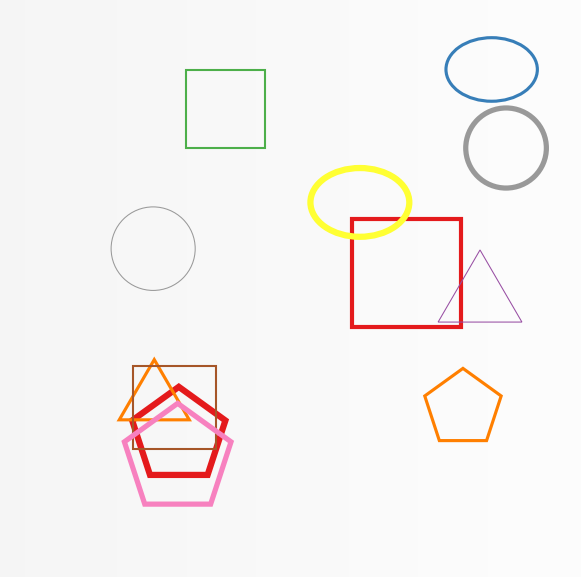[{"shape": "square", "thickness": 2, "radius": 0.47, "center": [0.7, 0.527]}, {"shape": "pentagon", "thickness": 3, "radius": 0.42, "center": [0.308, 0.245]}, {"shape": "oval", "thickness": 1.5, "radius": 0.39, "center": [0.846, 0.879]}, {"shape": "square", "thickness": 1, "radius": 0.34, "center": [0.388, 0.811]}, {"shape": "triangle", "thickness": 0.5, "radius": 0.42, "center": [0.826, 0.483]}, {"shape": "pentagon", "thickness": 1.5, "radius": 0.35, "center": [0.796, 0.292]}, {"shape": "triangle", "thickness": 1.5, "radius": 0.35, "center": [0.265, 0.307]}, {"shape": "oval", "thickness": 3, "radius": 0.43, "center": [0.619, 0.649]}, {"shape": "square", "thickness": 1, "radius": 0.36, "center": [0.3, 0.294]}, {"shape": "pentagon", "thickness": 2.5, "radius": 0.48, "center": [0.306, 0.204]}, {"shape": "circle", "thickness": 2.5, "radius": 0.35, "center": [0.871, 0.743]}, {"shape": "circle", "thickness": 0.5, "radius": 0.36, "center": [0.263, 0.569]}]